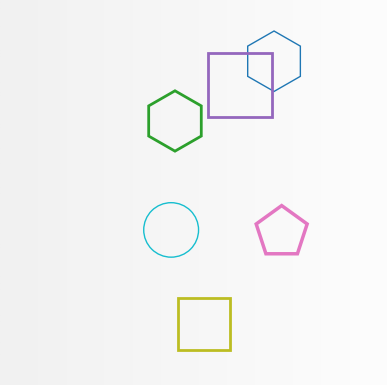[{"shape": "hexagon", "thickness": 1, "radius": 0.39, "center": [0.707, 0.841]}, {"shape": "hexagon", "thickness": 2, "radius": 0.39, "center": [0.452, 0.686]}, {"shape": "square", "thickness": 2, "radius": 0.41, "center": [0.62, 0.779]}, {"shape": "pentagon", "thickness": 2.5, "radius": 0.35, "center": [0.727, 0.397]}, {"shape": "square", "thickness": 2, "radius": 0.34, "center": [0.526, 0.158]}, {"shape": "circle", "thickness": 1, "radius": 0.35, "center": [0.442, 0.403]}]